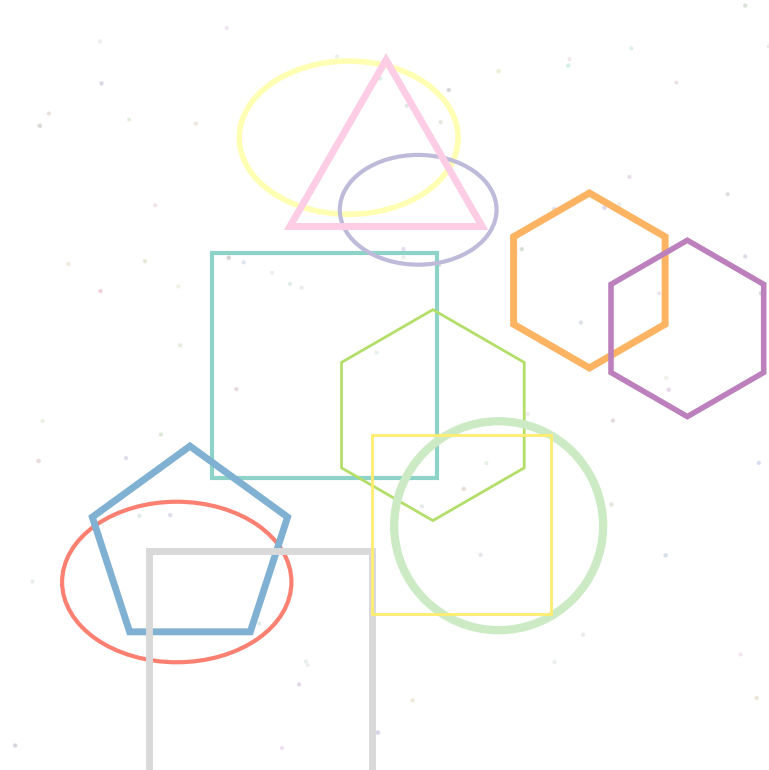[{"shape": "square", "thickness": 1.5, "radius": 0.73, "center": [0.422, 0.526]}, {"shape": "oval", "thickness": 2, "radius": 0.71, "center": [0.453, 0.821]}, {"shape": "oval", "thickness": 1.5, "radius": 0.51, "center": [0.543, 0.728]}, {"shape": "oval", "thickness": 1.5, "radius": 0.74, "center": [0.23, 0.244]}, {"shape": "pentagon", "thickness": 2.5, "radius": 0.67, "center": [0.247, 0.287]}, {"shape": "hexagon", "thickness": 2.5, "radius": 0.57, "center": [0.765, 0.636]}, {"shape": "hexagon", "thickness": 1, "radius": 0.68, "center": [0.562, 0.461]}, {"shape": "triangle", "thickness": 2.5, "radius": 0.72, "center": [0.501, 0.778]}, {"shape": "square", "thickness": 2.5, "radius": 0.72, "center": [0.338, 0.14]}, {"shape": "hexagon", "thickness": 2, "radius": 0.57, "center": [0.893, 0.573]}, {"shape": "circle", "thickness": 3, "radius": 0.68, "center": [0.648, 0.317]}, {"shape": "square", "thickness": 1, "radius": 0.58, "center": [0.599, 0.319]}]